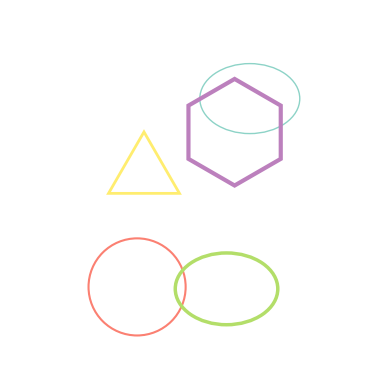[{"shape": "oval", "thickness": 1, "radius": 0.65, "center": [0.649, 0.744]}, {"shape": "circle", "thickness": 1.5, "radius": 0.63, "center": [0.356, 0.255]}, {"shape": "oval", "thickness": 2.5, "radius": 0.67, "center": [0.588, 0.25]}, {"shape": "hexagon", "thickness": 3, "radius": 0.69, "center": [0.609, 0.657]}, {"shape": "triangle", "thickness": 2, "radius": 0.53, "center": [0.374, 0.551]}]